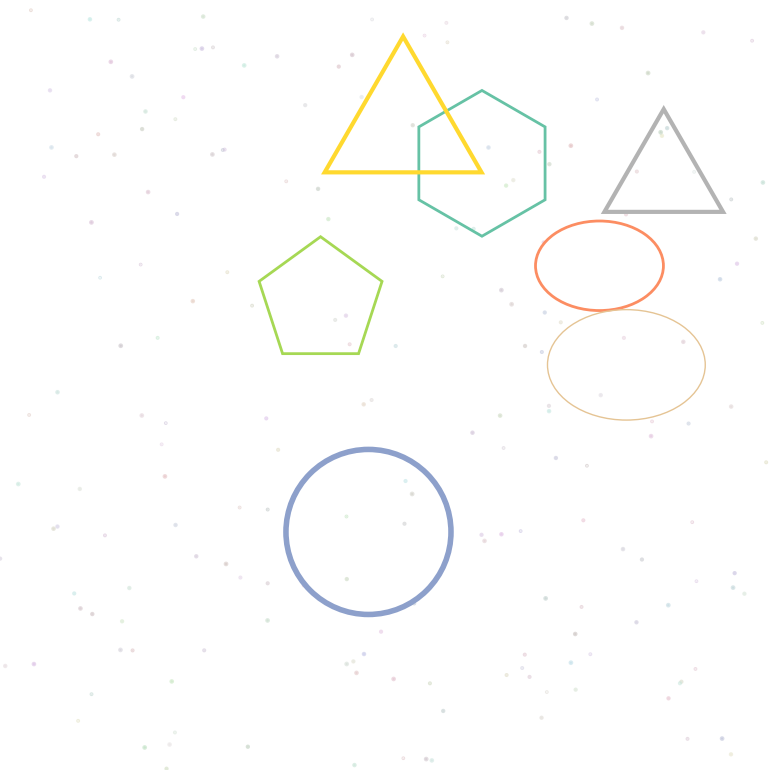[{"shape": "hexagon", "thickness": 1, "radius": 0.47, "center": [0.626, 0.788]}, {"shape": "oval", "thickness": 1, "radius": 0.42, "center": [0.779, 0.655]}, {"shape": "circle", "thickness": 2, "radius": 0.54, "center": [0.479, 0.309]}, {"shape": "pentagon", "thickness": 1, "radius": 0.42, "center": [0.416, 0.609]}, {"shape": "triangle", "thickness": 1.5, "radius": 0.59, "center": [0.523, 0.835]}, {"shape": "oval", "thickness": 0.5, "radius": 0.51, "center": [0.813, 0.526]}, {"shape": "triangle", "thickness": 1.5, "radius": 0.44, "center": [0.862, 0.769]}]